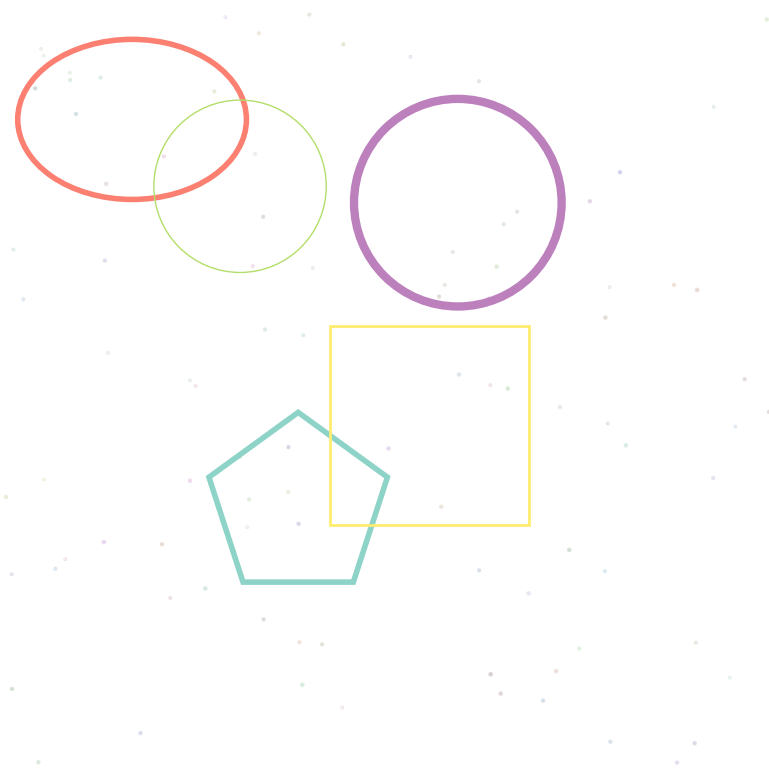[{"shape": "pentagon", "thickness": 2, "radius": 0.61, "center": [0.387, 0.343]}, {"shape": "oval", "thickness": 2, "radius": 0.74, "center": [0.172, 0.845]}, {"shape": "circle", "thickness": 0.5, "radius": 0.56, "center": [0.312, 0.758]}, {"shape": "circle", "thickness": 3, "radius": 0.67, "center": [0.595, 0.737]}, {"shape": "square", "thickness": 1, "radius": 0.64, "center": [0.558, 0.447]}]